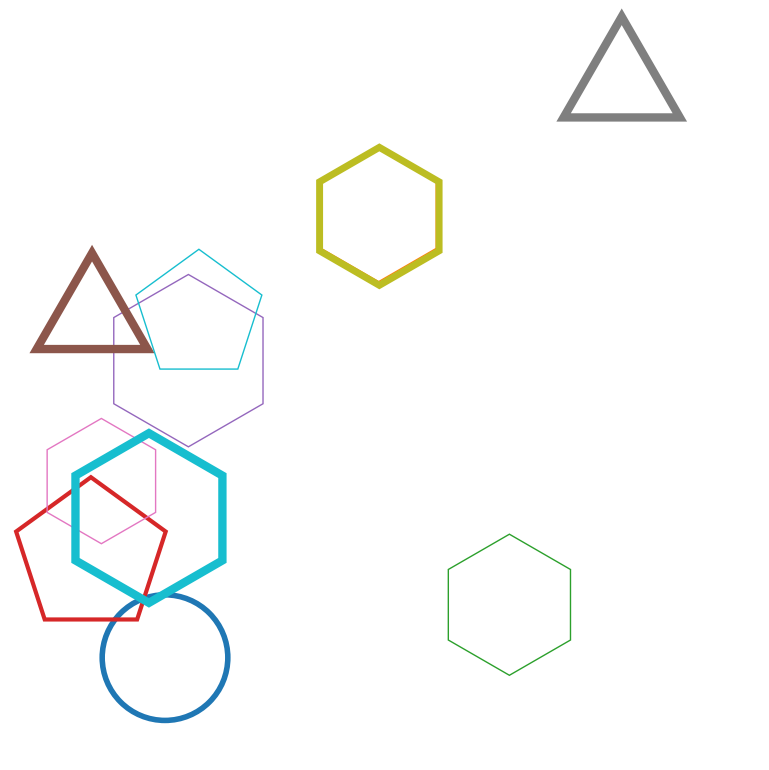[{"shape": "circle", "thickness": 2, "radius": 0.41, "center": [0.214, 0.146]}, {"shape": "hexagon", "thickness": 0.5, "radius": 0.43, "center": [0.492, 0.72]}, {"shape": "hexagon", "thickness": 0.5, "radius": 0.46, "center": [0.662, 0.215]}, {"shape": "pentagon", "thickness": 1.5, "radius": 0.51, "center": [0.118, 0.278]}, {"shape": "hexagon", "thickness": 0.5, "radius": 0.56, "center": [0.245, 0.532]}, {"shape": "triangle", "thickness": 3, "radius": 0.42, "center": [0.12, 0.588]}, {"shape": "hexagon", "thickness": 0.5, "radius": 0.41, "center": [0.132, 0.375]}, {"shape": "triangle", "thickness": 3, "radius": 0.44, "center": [0.807, 0.891]}, {"shape": "hexagon", "thickness": 2.5, "radius": 0.45, "center": [0.493, 0.719]}, {"shape": "hexagon", "thickness": 3, "radius": 0.55, "center": [0.193, 0.327]}, {"shape": "pentagon", "thickness": 0.5, "radius": 0.43, "center": [0.258, 0.59]}]